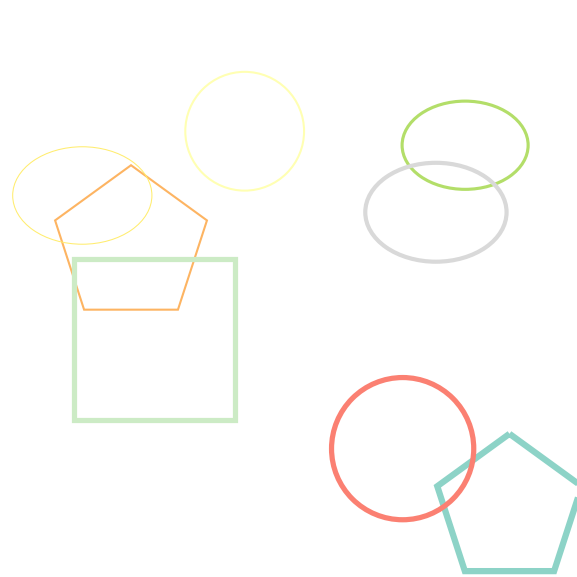[{"shape": "pentagon", "thickness": 3, "radius": 0.66, "center": [0.882, 0.117]}, {"shape": "circle", "thickness": 1, "radius": 0.51, "center": [0.424, 0.772]}, {"shape": "circle", "thickness": 2.5, "radius": 0.62, "center": [0.697, 0.222]}, {"shape": "pentagon", "thickness": 1, "radius": 0.69, "center": [0.227, 0.575]}, {"shape": "oval", "thickness": 1.5, "radius": 0.55, "center": [0.805, 0.748]}, {"shape": "oval", "thickness": 2, "radius": 0.61, "center": [0.755, 0.632]}, {"shape": "square", "thickness": 2.5, "radius": 0.7, "center": [0.268, 0.411]}, {"shape": "oval", "thickness": 0.5, "radius": 0.6, "center": [0.143, 0.661]}]